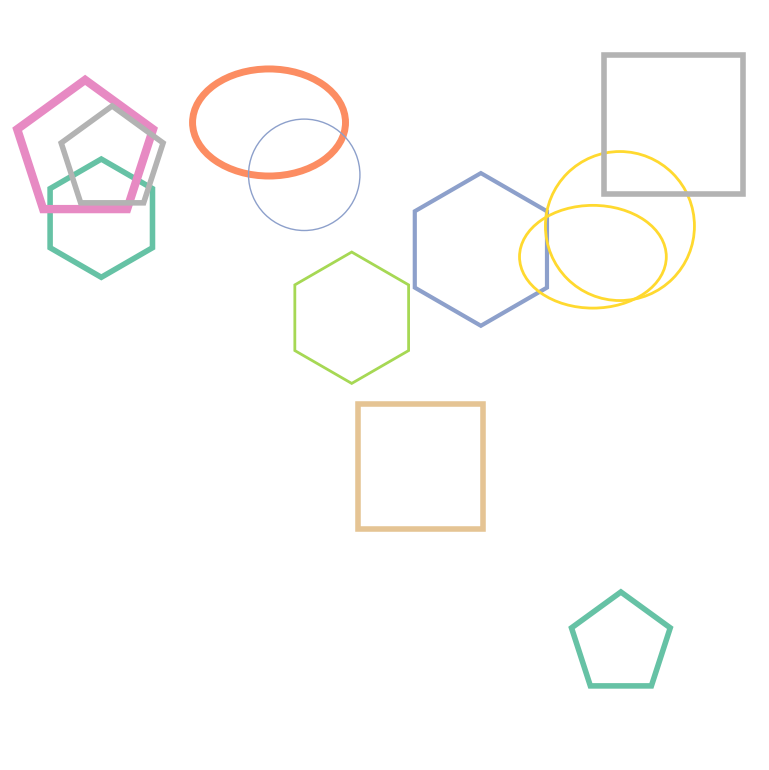[{"shape": "pentagon", "thickness": 2, "radius": 0.34, "center": [0.806, 0.164]}, {"shape": "hexagon", "thickness": 2, "radius": 0.38, "center": [0.132, 0.717]}, {"shape": "oval", "thickness": 2.5, "radius": 0.5, "center": [0.349, 0.841]}, {"shape": "circle", "thickness": 0.5, "radius": 0.36, "center": [0.395, 0.773]}, {"shape": "hexagon", "thickness": 1.5, "radius": 0.5, "center": [0.625, 0.676]}, {"shape": "pentagon", "thickness": 3, "radius": 0.46, "center": [0.111, 0.803]}, {"shape": "hexagon", "thickness": 1, "radius": 0.43, "center": [0.457, 0.587]}, {"shape": "oval", "thickness": 1, "radius": 0.48, "center": [0.77, 0.667]}, {"shape": "circle", "thickness": 1, "radius": 0.48, "center": [0.805, 0.706]}, {"shape": "square", "thickness": 2, "radius": 0.41, "center": [0.546, 0.394]}, {"shape": "square", "thickness": 2, "radius": 0.45, "center": [0.875, 0.838]}, {"shape": "pentagon", "thickness": 2, "radius": 0.35, "center": [0.146, 0.793]}]